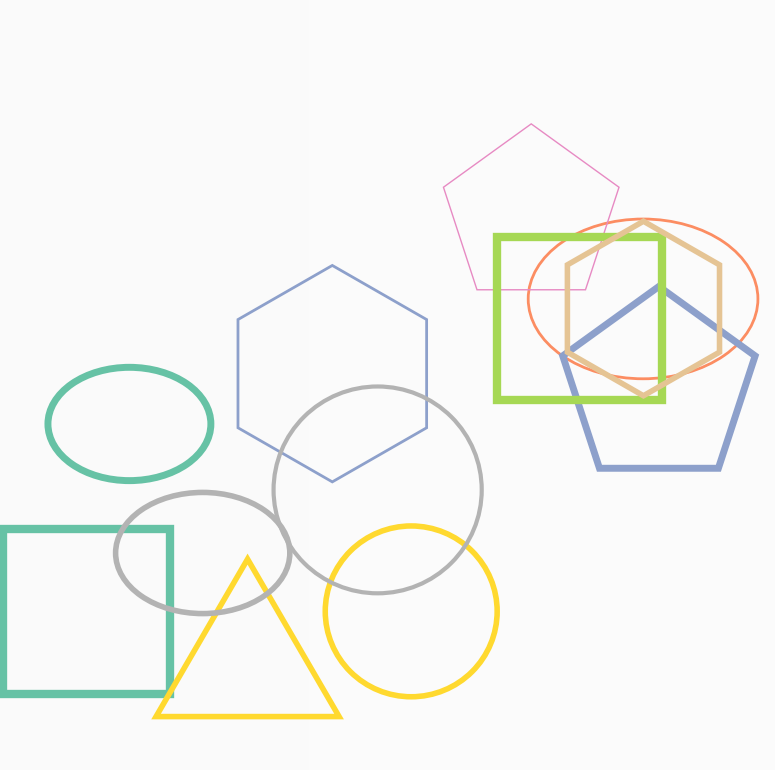[{"shape": "square", "thickness": 3, "radius": 0.54, "center": [0.111, 0.206]}, {"shape": "oval", "thickness": 2.5, "radius": 0.53, "center": [0.167, 0.449]}, {"shape": "oval", "thickness": 1, "radius": 0.74, "center": [0.83, 0.612]}, {"shape": "hexagon", "thickness": 1, "radius": 0.7, "center": [0.429, 0.515]}, {"shape": "pentagon", "thickness": 2.5, "radius": 0.65, "center": [0.85, 0.497]}, {"shape": "pentagon", "thickness": 0.5, "radius": 0.6, "center": [0.685, 0.72]}, {"shape": "square", "thickness": 3, "radius": 0.53, "center": [0.748, 0.586]}, {"shape": "circle", "thickness": 2, "radius": 0.55, "center": [0.531, 0.206]}, {"shape": "triangle", "thickness": 2, "radius": 0.68, "center": [0.319, 0.138]}, {"shape": "hexagon", "thickness": 2, "radius": 0.57, "center": [0.83, 0.599]}, {"shape": "circle", "thickness": 1.5, "radius": 0.67, "center": [0.487, 0.364]}, {"shape": "oval", "thickness": 2, "radius": 0.56, "center": [0.262, 0.282]}]